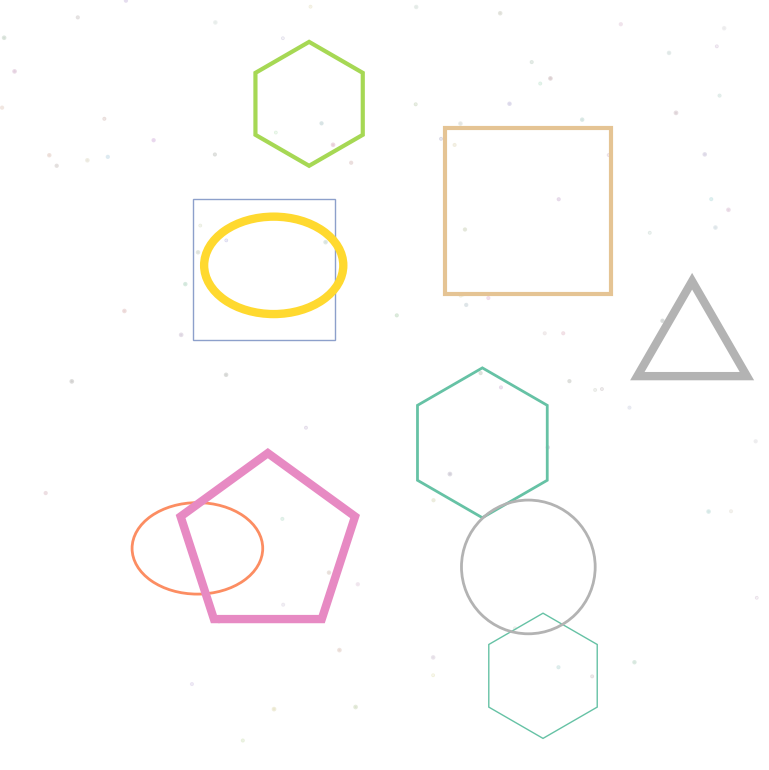[{"shape": "hexagon", "thickness": 1, "radius": 0.49, "center": [0.626, 0.425]}, {"shape": "hexagon", "thickness": 0.5, "radius": 0.41, "center": [0.705, 0.122]}, {"shape": "oval", "thickness": 1, "radius": 0.42, "center": [0.256, 0.288]}, {"shape": "square", "thickness": 0.5, "radius": 0.46, "center": [0.343, 0.65]}, {"shape": "pentagon", "thickness": 3, "radius": 0.6, "center": [0.348, 0.292]}, {"shape": "hexagon", "thickness": 1.5, "radius": 0.4, "center": [0.401, 0.865]}, {"shape": "oval", "thickness": 3, "radius": 0.45, "center": [0.355, 0.655]}, {"shape": "square", "thickness": 1.5, "radius": 0.54, "center": [0.686, 0.726]}, {"shape": "circle", "thickness": 1, "radius": 0.43, "center": [0.686, 0.264]}, {"shape": "triangle", "thickness": 3, "radius": 0.41, "center": [0.899, 0.553]}]